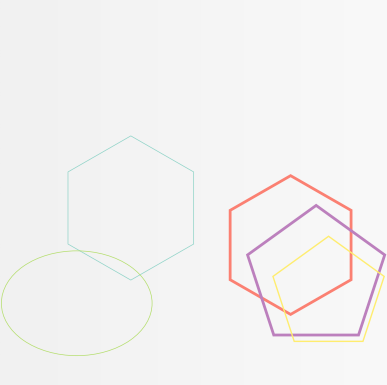[{"shape": "hexagon", "thickness": 0.5, "radius": 0.94, "center": [0.338, 0.46]}, {"shape": "hexagon", "thickness": 2, "radius": 0.9, "center": [0.75, 0.364]}, {"shape": "oval", "thickness": 0.5, "radius": 0.97, "center": [0.198, 0.212]}, {"shape": "pentagon", "thickness": 2, "radius": 0.93, "center": [0.816, 0.28]}, {"shape": "pentagon", "thickness": 1, "radius": 0.75, "center": [0.848, 0.235]}]